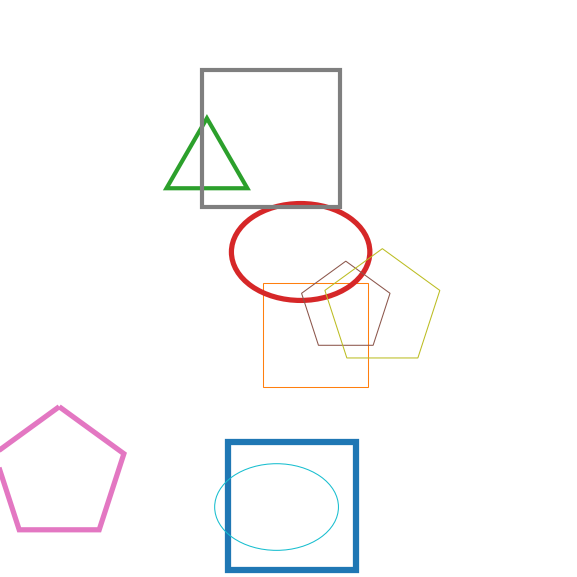[{"shape": "square", "thickness": 3, "radius": 0.55, "center": [0.505, 0.123]}, {"shape": "square", "thickness": 0.5, "radius": 0.45, "center": [0.546, 0.419]}, {"shape": "triangle", "thickness": 2, "radius": 0.4, "center": [0.358, 0.714]}, {"shape": "oval", "thickness": 2.5, "radius": 0.6, "center": [0.521, 0.563]}, {"shape": "pentagon", "thickness": 0.5, "radius": 0.4, "center": [0.599, 0.466]}, {"shape": "pentagon", "thickness": 2.5, "radius": 0.59, "center": [0.102, 0.177]}, {"shape": "square", "thickness": 2, "radius": 0.6, "center": [0.47, 0.759]}, {"shape": "pentagon", "thickness": 0.5, "radius": 0.52, "center": [0.662, 0.464]}, {"shape": "oval", "thickness": 0.5, "radius": 0.54, "center": [0.479, 0.121]}]